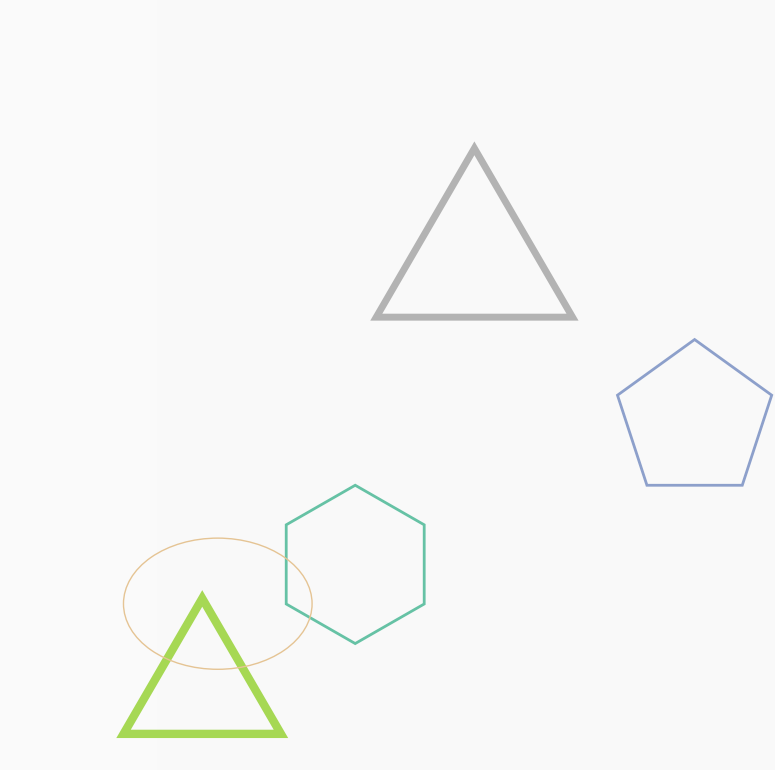[{"shape": "hexagon", "thickness": 1, "radius": 0.51, "center": [0.458, 0.267]}, {"shape": "pentagon", "thickness": 1, "radius": 0.52, "center": [0.896, 0.454]}, {"shape": "triangle", "thickness": 3, "radius": 0.59, "center": [0.261, 0.106]}, {"shape": "oval", "thickness": 0.5, "radius": 0.61, "center": [0.281, 0.216]}, {"shape": "triangle", "thickness": 2.5, "radius": 0.73, "center": [0.612, 0.661]}]